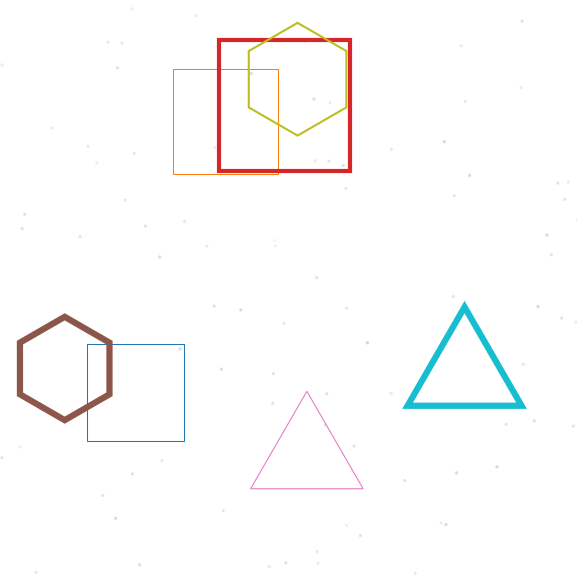[{"shape": "square", "thickness": 0.5, "radius": 0.42, "center": [0.235, 0.319]}, {"shape": "square", "thickness": 0.5, "radius": 0.45, "center": [0.391, 0.788]}, {"shape": "square", "thickness": 2, "radius": 0.57, "center": [0.492, 0.817]}, {"shape": "hexagon", "thickness": 3, "radius": 0.45, "center": [0.112, 0.361]}, {"shape": "triangle", "thickness": 0.5, "radius": 0.56, "center": [0.531, 0.209]}, {"shape": "hexagon", "thickness": 1, "radius": 0.49, "center": [0.515, 0.862]}, {"shape": "triangle", "thickness": 3, "radius": 0.57, "center": [0.804, 0.354]}]